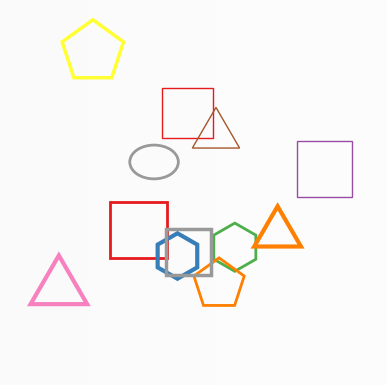[{"shape": "square", "thickness": 2, "radius": 0.37, "center": [0.357, 0.402]}, {"shape": "square", "thickness": 1, "radius": 0.33, "center": [0.484, 0.707]}, {"shape": "hexagon", "thickness": 3, "radius": 0.3, "center": [0.458, 0.335]}, {"shape": "hexagon", "thickness": 2, "radius": 0.31, "center": [0.606, 0.358]}, {"shape": "square", "thickness": 1, "radius": 0.36, "center": [0.838, 0.561]}, {"shape": "triangle", "thickness": 3, "radius": 0.35, "center": [0.716, 0.395]}, {"shape": "pentagon", "thickness": 2, "radius": 0.34, "center": [0.565, 0.262]}, {"shape": "pentagon", "thickness": 2.5, "radius": 0.42, "center": [0.24, 0.865]}, {"shape": "triangle", "thickness": 1, "radius": 0.35, "center": [0.557, 0.651]}, {"shape": "triangle", "thickness": 3, "radius": 0.42, "center": [0.152, 0.252]}, {"shape": "oval", "thickness": 2, "radius": 0.31, "center": [0.398, 0.579]}, {"shape": "square", "thickness": 2.5, "radius": 0.29, "center": [0.486, 0.346]}]